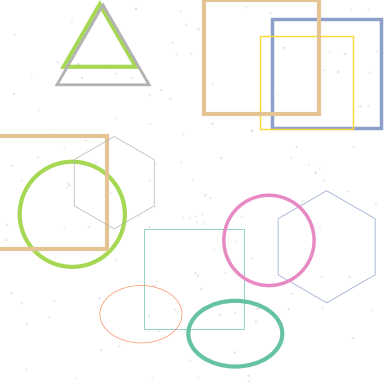[{"shape": "oval", "thickness": 3, "radius": 0.61, "center": [0.611, 0.133]}, {"shape": "square", "thickness": 0.5, "radius": 0.65, "center": [0.503, 0.276]}, {"shape": "oval", "thickness": 0.5, "radius": 0.53, "center": [0.366, 0.184]}, {"shape": "hexagon", "thickness": 0.5, "radius": 0.73, "center": [0.848, 0.359]}, {"shape": "square", "thickness": 2.5, "radius": 0.71, "center": [0.848, 0.81]}, {"shape": "circle", "thickness": 2.5, "radius": 0.59, "center": [0.699, 0.376]}, {"shape": "circle", "thickness": 3, "radius": 0.68, "center": [0.188, 0.443]}, {"shape": "triangle", "thickness": 3, "radius": 0.54, "center": [0.259, 0.881]}, {"shape": "square", "thickness": 1, "radius": 0.61, "center": [0.795, 0.785]}, {"shape": "square", "thickness": 3, "radius": 0.74, "center": [0.13, 0.5]}, {"shape": "square", "thickness": 3, "radius": 0.75, "center": [0.68, 0.852]}, {"shape": "hexagon", "thickness": 0.5, "radius": 0.6, "center": [0.297, 0.525]}, {"shape": "triangle", "thickness": 2, "radius": 0.69, "center": [0.268, 0.849]}]